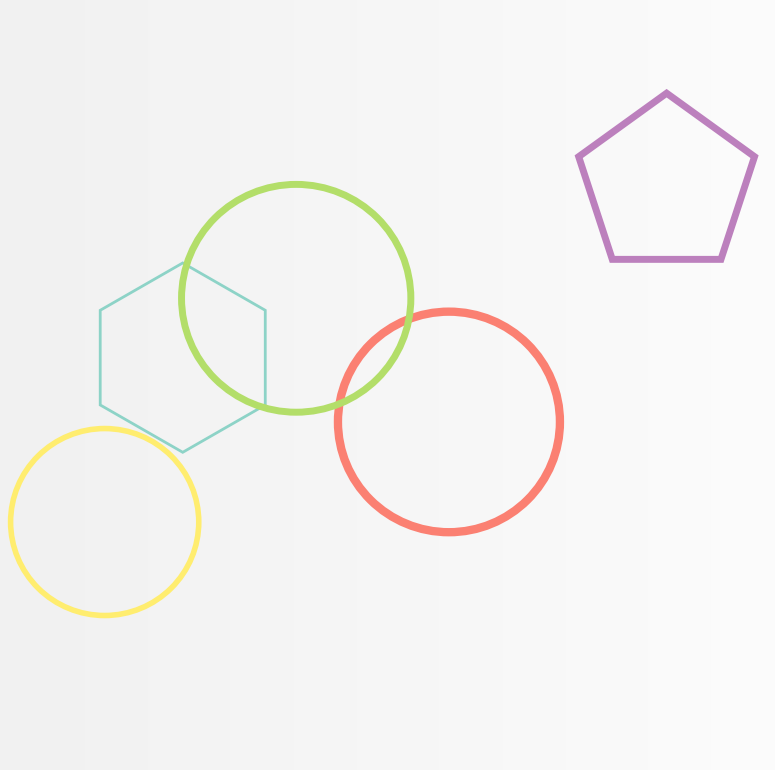[{"shape": "hexagon", "thickness": 1, "radius": 0.61, "center": [0.236, 0.536]}, {"shape": "circle", "thickness": 3, "radius": 0.72, "center": [0.579, 0.452]}, {"shape": "circle", "thickness": 2.5, "radius": 0.74, "center": [0.382, 0.613]}, {"shape": "pentagon", "thickness": 2.5, "radius": 0.6, "center": [0.86, 0.76]}, {"shape": "circle", "thickness": 2, "radius": 0.61, "center": [0.135, 0.322]}]